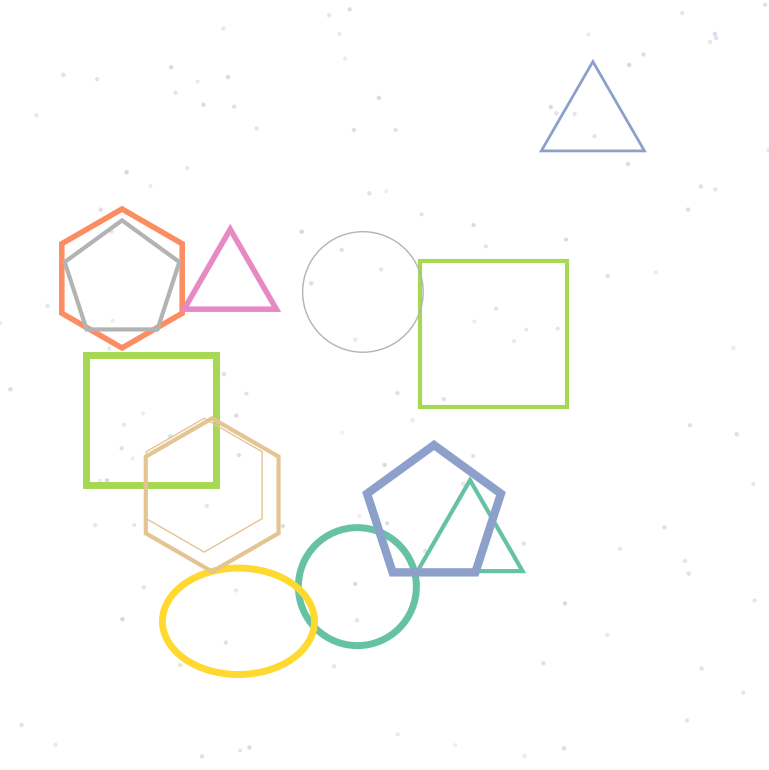[{"shape": "triangle", "thickness": 1.5, "radius": 0.39, "center": [0.61, 0.298]}, {"shape": "circle", "thickness": 2.5, "radius": 0.38, "center": [0.464, 0.238]}, {"shape": "hexagon", "thickness": 2, "radius": 0.45, "center": [0.158, 0.638]}, {"shape": "pentagon", "thickness": 3, "radius": 0.46, "center": [0.564, 0.331]}, {"shape": "triangle", "thickness": 1, "radius": 0.39, "center": [0.77, 0.843]}, {"shape": "triangle", "thickness": 2, "radius": 0.35, "center": [0.299, 0.633]}, {"shape": "square", "thickness": 2.5, "radius": 0.42, "center": [0.196, 0.455]}, {"shape": "square", "thickness": 1.5, "radius": 0.48, "center": [0.641, 0.566]}, {"shape": "oval", "thickness": 2.5, "radius": 0.49, "center": [0.31, 0.193]}, {"shape": "hexagon", "thickness": 0.5, "radius": 0.43, "center": [0.265, 0.37]}, {"shape": "hexagon", "thickness": 1.5, "radius": 0.5, "center": [0.276, 0.357]}, {"shape": "pentagon", "thickness": 1.5, "radius": 0.39, "center": [0.158, 0.636]}, {"shape": "circle", "thickness": 0.5, "radius": 0.39, "center": [0.471, 0.621]}]